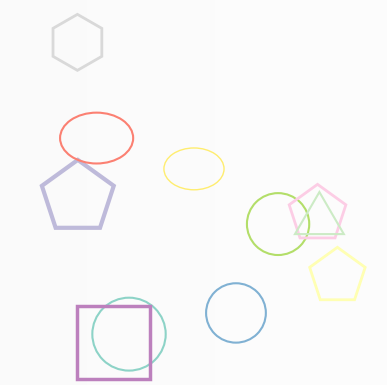[{"shape": "circle", "thickness": 1.5, "radius": 0.47, "center": [0.333, 0.132]}, {"shape": "pentagon", "thickness": 2, "radius": 0.38, "center": [0.871, 0.282]}, {"shape": "pentagon", "thickness": 3, "radius": 0.49, "center": [0.201, 0.487]}, {"shape": "oval", "thickness": 1.5, "radius": 0.47, "center": [0.249, 0.641]}, {"shape": "circle", "thickness": 1.5, "radius": 0.39, "center": [0.609, 0.187]}, {"shape": "circle", "thickness": 1.5, "radius": 0.4, "center": [0.718, 0.418]}, {"shape": "pentagon", "thickness": 2, "radius": 0.38, "center": [0.819, 0.444]}, {"shape": "hexagon", "thickness": 2, "radius": 0.36, "center": [0.2, 0.89]}, {"shape": "square", "thickness": 2.5, "radius": 0.47, "center": [0.293, 0.111]}, {"shape": "triangle", "thickness": 1.5, "radius": 0.36, "center": [0.824, 0.428]}, {"shape": "oval", "thickness": 1, "radius": 0.39, "center": [0.501, 0.561]}]